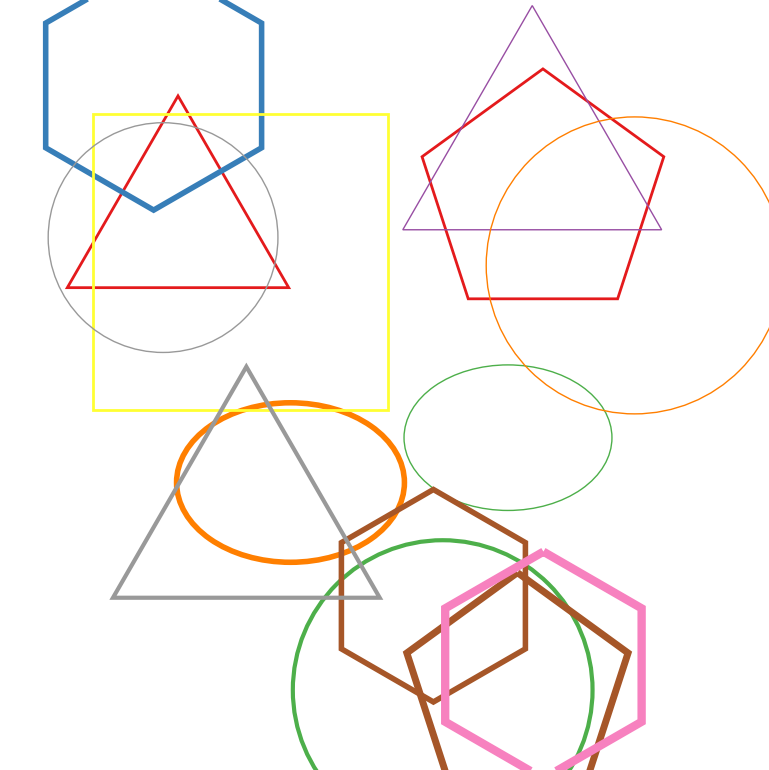[{"shape": "pentagon", "thickness": 1, "radius": 0.83, "center": [0.705, 0.745]}, {"shape": "triangle", "thickness": 1, "radius": 0.83, "center": [0.231, 0.709]}, {"shape": "hexagon", "thickness": 2, "radius": 0.81, "center": [0.2, 0.889]}, {"shape": "circle", "thickness": 1.5, "radius": 0.97, "center": [0.575, 0.104]}, {"shape": "oval", "thickness": 0.5, "radius": 0.68, "center": [0.66, 0.432]}, {"shape": "triangle", "thickness": 0.5, "radius": 0.97, "center": [0.691, 0.799]}, {"shape": "circle", "thickness": 0.5, "radius": 0.96, "center": [0.824, 0.655]}, {"shape": "oval", "thickness": 2, "radius": 0.74, "center": [0.377, 0.373]}, {"shape": "square", "thickness": 1, "radius": 0.96, "center": [0.312, 0.66]}, {"shape": "hexagon", "thickness": 2, "radius": 0.69, "center": [0.563, 0.226]}, {"shape": "pentagon", "thickness": 2.5, "radius": 0.76, "center": [0.672, 0.105]}, {"shape": "hexagon", "thickness": 3, "radius": 0.74, "center": [0.706, 0.136]}, {"shape": "triangle", "thickness": 1.5, "radius": 1.0, "center": [0.32, 0.324]}, {"shape": "circle", "thickness": 0.5, "radius": 0.75, "center": [0.212, 0.691]}]